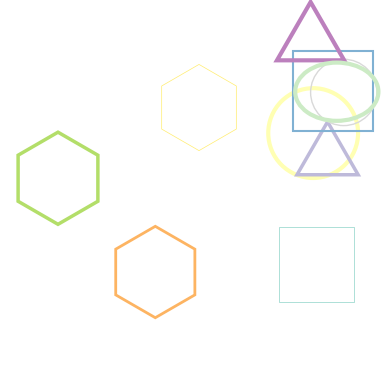[{"shape": "square", "thickness": 0.5, "radius": 0.49, "center": [0.822, 0.313]}, {"shape": "circle", "thickness": 3, "radius": 0.58, "center": [0.813, 0.654]}, {"shape": "triangle", "thickness": 2.5, "radius": 0.46, "center": [0.851, 0.592]}, {"shape": "square", "thickness": 1.5, "radius": 0.52, "center": [0.866, 0.765]}, {"shape": "hexagon", "thickness": 2, "radius": 0.59, "center": [0.403, 0.293]}, {"shape": "hexagon", "thickness": 2.5, "radius": 0.6, "center": [0.151, 0.537]}, {"shape": "circle", "thickness": 1, "radius": 0.43, "center": [0.893, 0.76]}, {"shape": "triangle", "thickness": 3, "radius": 0.5, "center": [0.807, 0.894]}, {"shape": "oval", "thickness": 3, "radius": 0.54, "center": [0.875, 0.762]}, {"shape": "hexagon", "thickness": 0.5, "radius": 0.56, "center": [0.517, 0.721]}]